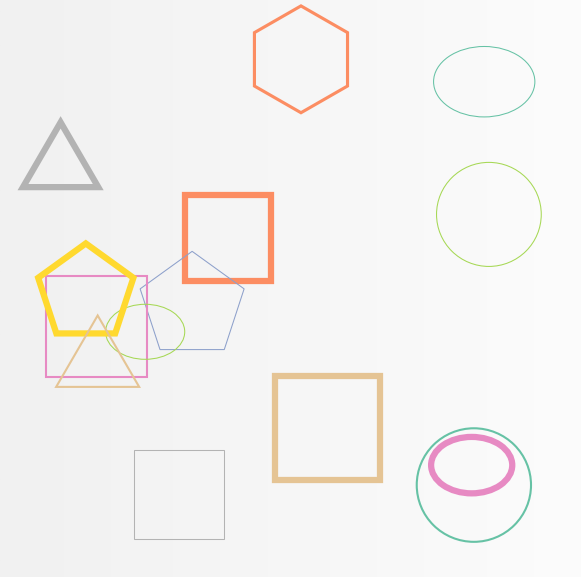[{"shape": "circle", "thickness": 1, "radius": 0.49, "center": [0.815, 0.159]}, {"shape": "oval", "thickness": 0.5, "radius": 0.44, "center": [0.833, 0.858]}, {"shape": "hexagon", "thickness": 1.5, "radius": 0.46, "center": [0.518, 0.896]}, {"shape": "square", "thickness": 3, "radius": 0.37, "center": [0.392, 0.587]}, {"shape": "pentagon", "thickness": 0.5, "radius": 0.47, "center": [0.331, 0.47]}, {"shape": "oval", "thickness": 3, "radius": 0.35, "center": [0.811, 0.194]}, {"shape": "square", "thickness": 1, "radius": 0.43, "center": [0.166, 0.434]}, {"shape": "circle", "thickness": 0.5, "radius": 0.45, "center": [0.841, 0.628]}, {"shape": "oval", "thickness": 0.5, "radius": 0.34, "center": [0.25, 0.425]}, {"shape": "pentagon", "thickness": 3, "radius": 0.43, "center": [0.148, 0.491]}, {"shape": "triangle", "thickness": 1, "radius": 0.41, "center": [0.168, 0.37]}, {"shape": "square", "thickness": 3, "radius": 0.45, "center": [0.564, 0.259]}, {"shape": "triangle", "thickness": 3, "radius": 0.37, "center": [0.104, 0.712]}, {"shape": "square", "thickness": 0.5, "radius": 0.39, "center": [0.308, 0.143]}]